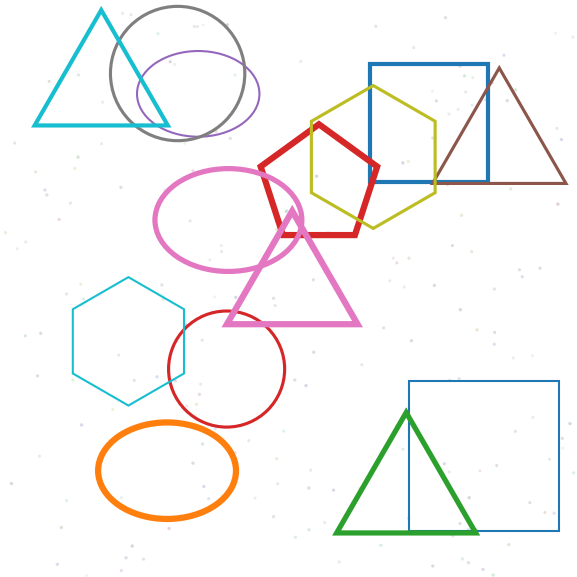[{"shape": "square", "thickness": 1, "radius": 0.65, "center": [0.838, 0.21]}, {"shape": "square", "thickness": 2, "radius": 0.51, "center": [0.743, 0.786]}, {"shape": "oval", "thickness": 3, "radius": 0.6, "center": [0.289, 0.184]}, {"shape": "triangle", "thickness": 2.5, "radius": 0.7, "center": [0.703, 0.146]}, {"shape": "pentagon", "thickness": 3, "radius": 0.53, "center": [0.552, 0.678]}, {"shape": "circle", "thickness": 1.5, "radius": 0.5, "center": [0.392, 0.36]}, {"shape": "oval", "thickness": 1, "radius": 0.53, "center": [0.343, 0.837]}, {"shape": "triangle", "thickness": 1.5, "radius": 0.67, "center": [0.865, 0.748]}, {"shape": "triangle", "thickness": 3, "radius": 0.65, "center": [0.506, 0.503]}, {"shape": "oval", "thickness": 2.5, "radius": 0.64, "center": [0.396, 0.618]}, {"shape": "circle", "thickness": 1.5, "radius": 0.58, "center": [0.308, 0.872]}, {"shape": "hexagon", "thickness": 1.5, "radius": 0.62, "center": [0.646, 0.727]}, {"shape": "triangle", "thickness": 2, "radius": 0.67, "center": [0.175, 0.848]}, {"shape": "hexagon", "thickness": 1, "radius": 0.56, "center": [0.222, 0.408]}]